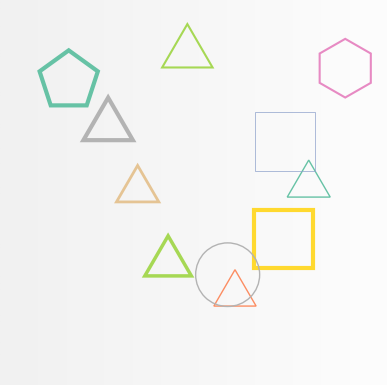[{"shape": "pentagon", "thickness": 3, "radius": 0.4, "center": [0.177, 0.79]}, {"shape": "triangle", "thickness": 1, "radius": 0.32, "center": [0.797, 0.52]}, {"shape": "triangle", "thickness": 1, "radius": 0.31, "center": [0.606, 0.236]}, {"shape": "square", "thickness": 0.5, "radius": 0.39, "center": [0.735, 0.633]}, {"shape": "hexagon", "thickness": 1.5, "radius": 0.38, "center": [0.891, 0.823]}, {"shape": "triangle", "thickness": 2.5, "radius": 0.35, "center": [0.434, 0.318]}, {"shape": "triangle", "thickness": 1.5, "radius": 0.38, "center": [0.484, 0.862]}, {"shape": "square", "thickness": 3, "radius": 0.38, "center": [0.732, 0.379]}, {"shape": "triangle", "thickness": 2, "radius": 0.32, "center": [0.355, 0.507]}, {"shape": "circle", "thickness": 1, "radius": 0.41, "center": [0.587, 0.287]}, {"shape": "triangle", "thickness": 3, "radius": 0.37, "center": [0.279, 0.673]}]